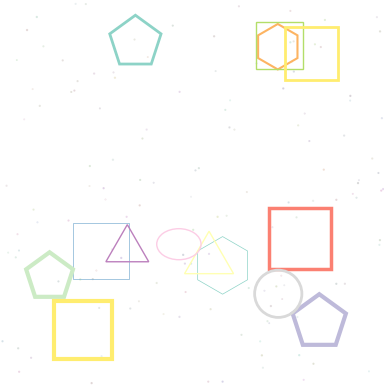[{"shape": "pentagon", "thickness": 2, "radius": 0.35, "center": [0.352, 0.89]}, {"shape": "hexagon", "thickness": 0.5, "radius": 0.37, "center": [0.578, 0.311]}, {"shape": "triangle", "thickness": 1, "radius": 0.37, "center": [0.543, 0.326]}, {"shape": "pentagon", "thickness": 3, "radius": 0.36, "center": [0.829, 0.163]}, {"shape": "square", "thickness": 2.5, "radius": 0.4, "center": [0.78, 0.381]}, {"shape": "square", "thickness": 0.5, "radius": 0.36, "center": [0.262, 0.347]}, {"shape": "hexagon", "thickness": 1.5, "radius": 0.3, "center": [0.722, 0.879]}, {"shape": "square", "thickness": 1, "radius": 0.3, "center": [0.726, 0.881]}, {"shape": "oval", "thickness": 1, "radius": 0.29, "center": [0.465, 0.366]}, {"shape": "circle", "thickness": 2, "radius": 0.31, "center": [0.723, 0.237]}, {"shape": "triangle", "thickness": 1, "radius": 0.32, "center": [0.331, 0.352]}, {"shape": "pentagon", "thickness": 3, "radius": 0.32, "center": [0.129, 0.281]}, {"shape": "square", "thickness": 2, "radius": 0.34, "center": [0.81, 0.86]}, {"shape": "square", "thickness": 3, "radius": 0.38, "center": [0.216, 0.143]}]